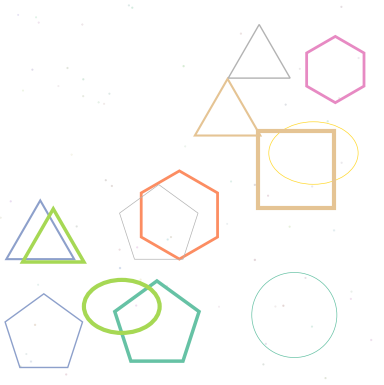[{"shape": "circle", "thickness": 0.5, "radius": 0.55, "center": [0.764, 0.182]}, {"shape": "pentagon", "thickness": 2.5, "radius": 0.58, "center": [0.408, 0.155]}, {"shape": "hexagon", "thickness": 2, "radius": 0.57, "center": [0.466, 0.442]}, {"shape": "pentagon", "thickness": 1, "radius": 0.53, "center": [0.114, 0.131]}, {"shape": "triangle", "thickness": 1.5, "radius": 0.51, "center": [0.105, 0.378]}, {"shape": "hexagon", "thickness": 2, "radius": 0.43, "center": [0.871, 0.819]}, {"shape": "triangle", "thickness": 2.5, "radius": 0.46, "center": [0.138, 0.365]}, {"shape": "oval", "thickness": 3, "radius": 0.49, "center": [0.316, 0.204]}, {"shape": "oval", "thickness": 0.5, "radius": 0.58, "center": [0.814, 0.602]}, {"shape": "square", "thickness": 3, "radius": 0.5, "center": [0.77, 0.559]}, {"shape": "triangle", "thickness": 1.5, "radius": 0.49, "center": [0.591, 0.697]}, {"shape": "pentagon", "thickness": 0.5, "radius": 0.54, "center": [0.412, 0.413]}, {"shape": "triangle", "thickness": 1, "radius": 0.46, "center": [0.673, 0.844]}]